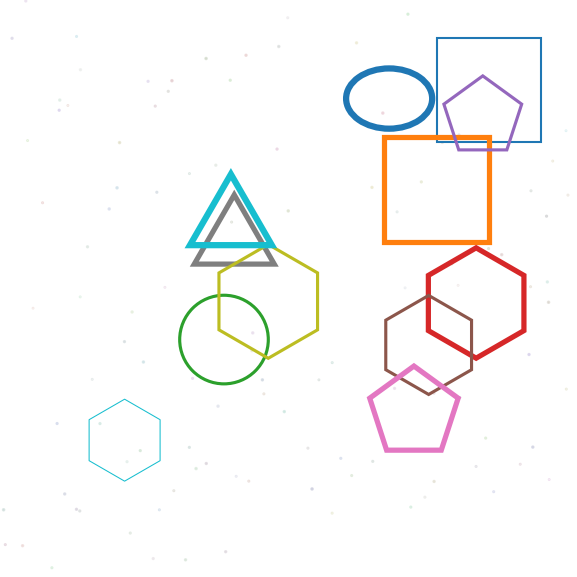[{"shape": "oval", "thickness": 3, "radius": 0.37, "center": [0.674, 0.828]}, {"shape": "square", "thickness": 1, "radius": 0.45, "center": [0.846, 0.843]}, {"shape": "square", "thickness": 2.5, "radius": 0.45, "center": [0.756, 0.67]}, {"shape": "circle", "thickness": 1.5, "radius": 0.38, "center": [0.388, 0.411]}, {"shape": "hexagon", "thickness": 2.5, "radius": 0.48, "center": [0.824, 0.474]}, {"shape": "pentagon", "thickness": 1.5, "radius": 0.35, "center": [0.836, 0.797]}, {"shape": "hexagon", "thickness": 1.5, "radius": 0.43, "center": [0.742, 0.402]}, {"shape": "pentagon", "thickness": 2.5, "radius": 0.4, "center": [0.717, 0.285]}, {"shape": "triangle", "thickness": 2.5, "radius": 0.4, "center": [0.406, 0.582]}, {"shape": "hexagon", "thickness": 1.5, "radius": 0.49, "center": [0.465, 0.477]}, {"shape": "hexagon", "thickness": 0.5, "radius": 0.35, "center": [0.216, 0.237]}, {"shape": "triangle", "thickness": 3, "radius": 0.41, "center": [0.4, 0.616]}]